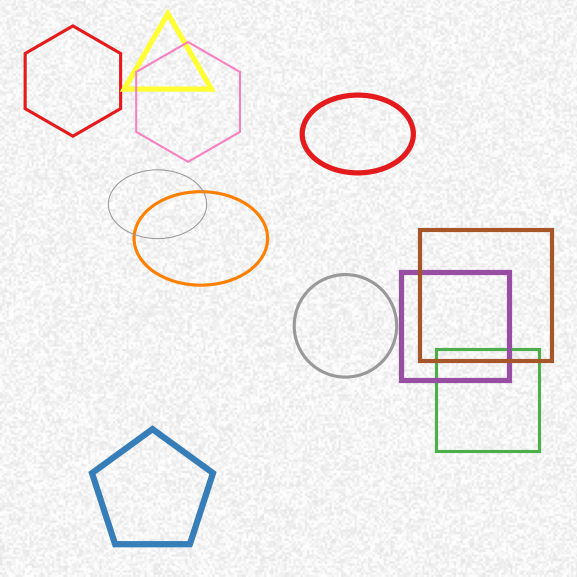[{"shape": "oval", "thickness": 2.5, "radius": 0.48, "center": [0.62, 0.767]}, {"shape": "hexagon", "thickness": 1.5, "radius": 0.48, "center": [0.126, 0.859]}, {"shape": "pentagon", "thickness": 3, "radius": 0.55, "center": [0.264, 0.146]}, {"shape": "square", "thickness": 1.5, "radius": 0.45, "center": [0.844, 0.307]}, {"shape": "square", "thickness": 2.5, "radius": 0.47, "center": [0.787, 0.435]}, {"shape": "oval", "thickness": 1.5, "radius": 0.58, "center": [0.348, 0.586]}, {"shape": "triangle", "thickness": 2.5, "radius": 0.44, "center": [0.291, 0.888]}, {"shape": "square", "thickness": 2, "radius": 0.57, "center": [0.842, 0.488]}, {"shape": "hexagon", "thickness": 1, "radius": 0.52, "center": [0.326, 0.823]}, {"shape": "circle", "thickness": 1.5, "radius": 0.44, "center": [0.598, 0.435]}, {"shape": "oval", "thickness": 0.5, "radius": 0.43, "center": [0.273, 0.646]}]